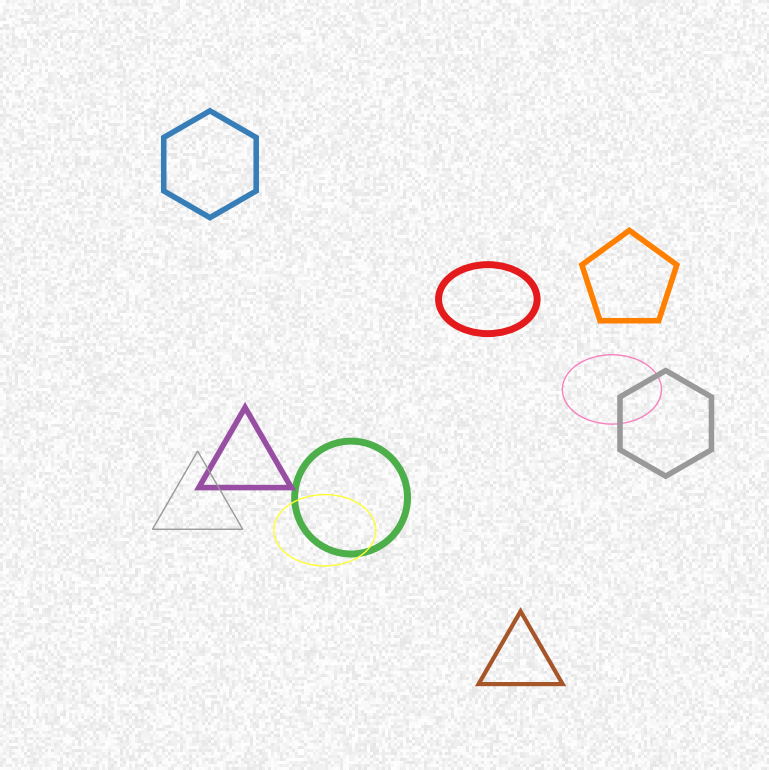[{"shape": "oval", "thickness": 2.5, "radius": 0.32, "center": [0.634, 0.612]}, {"shape": "hexagon", "thickness": 2, "radius": 0.35, "center": [0.273, 0.787]}, {"shape": "circle", "thickness": 2.5, "radius": 0.37, "center": [0.456, 0.354]}, {"shape": "triangle", "thickness": 2, "radius": 0.35, "center": [0.318, 0.401]}, {"shape": "pentagon", "thickness": 2, "radius": 0.32, "center": [0.817, 0.636]}, {"shape": "oval", "thickness": 0.5, "radius": 0.33, "center": [0.422, 0.311]}, {"shape": "triangle", "thickness": 1.5, "radius": 0.32, "center": [0.676, 0.143]}, {"shape": "oval", "thickness": 0.5, "radius": 0.32, "center": [0.795, 0.494]}, {"shape": "hexagon", "thickness": 2, "radius": 0.34, "center": [0.865, 0.45]}, {"shape": "triangle", "thickness": 0.5, "radius": 0.34, "center": [0.257, 0.346]}]